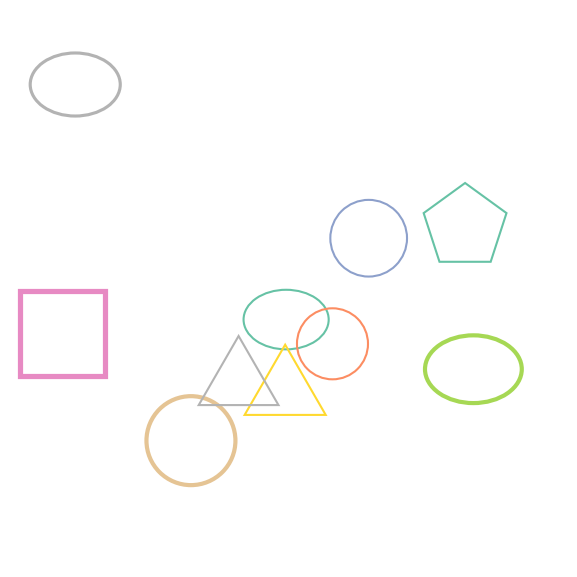[{"shape": "pentagon", "thickness": 1, "radius": 0.38, "center": [0.805, 0.607]}, {"shape": "oval", "thickness": 1, "radius": 0.37, "center": [0.495, 0.446]}, {"shape": "circle", "thickness": 1, "radius": 0.31, "center": [0.576, 0.404]}, {"shape": "circle", "thickness": 1, "radius": 0.33, "center": [0.638, 0.587]}, {"shape": "square", "thickness": 2.5, "radius": 0.37, "center": [0.108, 0.422]}, {"shape": "oval", "thickness": 2, "radius": 0.42, "center": [0.82, 0.36]}, {"shape": "triangle", "thickness": 1, "radius": 0.41, "center": [0.494, 0.321]}, {"shape": "circle", "thickness": 2, "radius": 0.39, "center": [0.331, 0.236]}, {"shape": "oval", "thickness": 1.5, "radius": 0.39, "center": [0.13, 0.853]}, {"shape": "triangle", "thickness": 1, "radius": 0.4, "center": [0.413, 0.338]}]